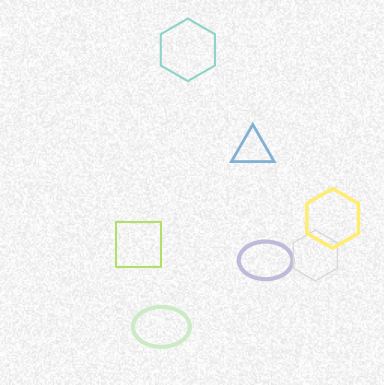[{"shape": "hexagon", "thickness": 1.5, "radius": 0.41, "center": [0.488, 0.871]}, {"shape": "oval", "thickness": 3, "radius": 0.35, "center": [0.69, 0.324]}, {"shape": "triangle", "thickness": 2, "radius": 0.32, "center": [0.657, 0.612]}, {"shape": "square", "thickness": 1.5, "radius": 0.29, "center": [0.36, 0.364]}, {"shape": "hexagon", "thickness": 1, "radius": 0.33, "center": [0.819, 0.336]}, {"shape": "oval", "thickness": 3, "radius": 0.37, "center": [0.419, 0.151]}, {"shape": "hexagon", "thickness": 2.5, "radius": 0.39, "center": [0.864, 0.433]}]